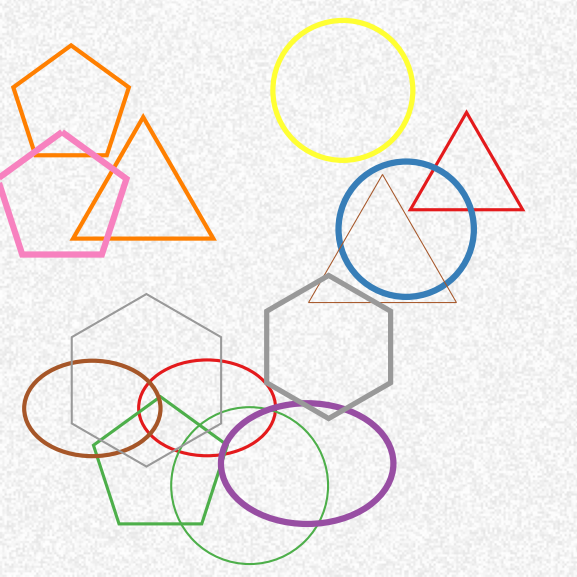[{"shape": "oval", "thickness": 1.5, "radius": 0.59, "center": [0.359, 0.293]}, {"shape": "triangle", "thickness": 1.5, "radius": 0.56, "center": [0.808, 0.692]}, {"shape": "circle", "thickness": 3, "radius": 0.59, "center": [0.703, 0.602]}, {"shape": "circle", "thickness": 1, "radius": 0.68, "center": [0.432, 0.158]}, {"shape": "pentagon", "thickness": 1.5, "radius": 0.61, "center": [0.278, 0.191]}, {"shape": "oval", "thickness": 3, "radius": 0.75, "center": [0.532, 0.196]}, {"shape": "pentagon", "thickness": 2, "radius": 0.53, "center": [0.123, 0.815]}, {"shape": "triangle", "thickness": 2, "radius": 0.7, "center": [0.248, 0.656]}, {"shape": "circle", "thickness": 2.5, "radius": 0.61, "center": [0.594, 0.843]}, {"shape": "triangle", "thickness": 0.5, "radius": 0.74, "center": [0.662, 0.549]}, {"shape": "oval", "thickness": 2, "radius": 0.59, "center": [0.16, 0.292]}, {"shape": "pentagon", "thickness": 3, "radius": 0.59, "center": [0.107, 0.653]}, {"shape": "hexagon", "thickness": 1, "radius": 0.75, "center": [0.254, 0.341]}, {"shape": "hexagon", "thickness": 2.5, "radius": 0.62, "center": [0.569, 0.398]}]